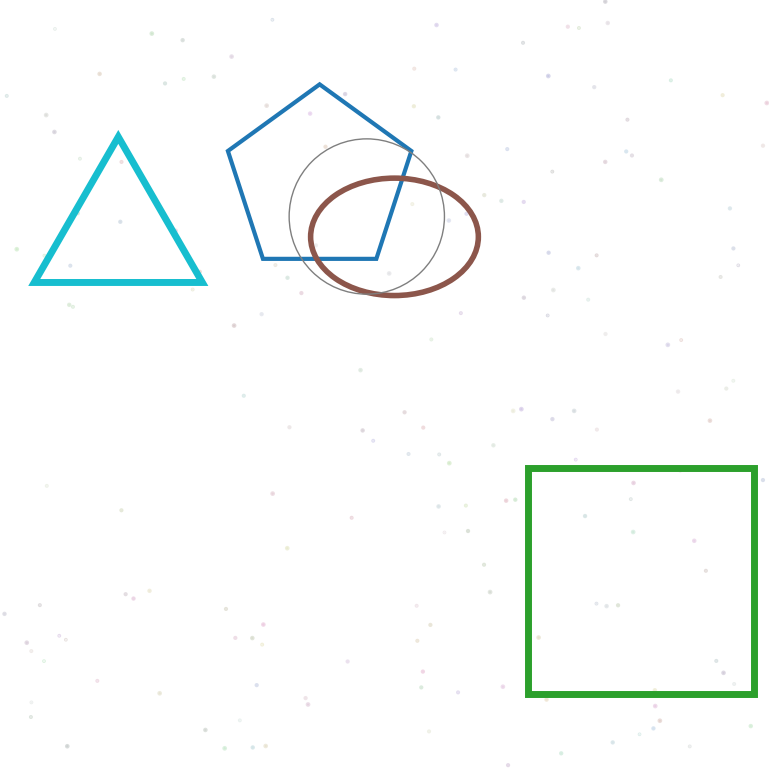[{"shape": "pentagon", "thickness": 1.5, "radius": 0.63, "center": [0.415, 0.765]}, {"shape": "square", "thickness": 2.5, "radius": 0.74, "center": [0.832, 0.245]}, {"shape": "oval", "thickness": 2, "radius": 0.54, "center": [0.512, 0.692]}, {"shape": "circle", "thickness": 0.5, "radius": 0.5, "center": [0.476, 0.719]}, {"shape": "triangle", "thickness": 2.5, "radius": 0.63, "center": [0.154, 0.696]}]